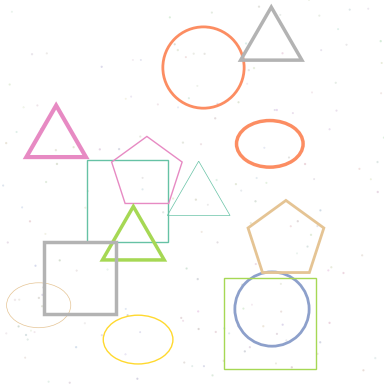[{"shape": "square", "thickness": 1, "radius": 0.53, "center": [0.331, 0.479]}, {"shape": "triangle", "thickness": 0.5, "radius": 0.47, "center": [0.516, 0.487]}, {"shape": "oval", "thickness": 2.5, "radius": 0.43, "center": [0.701, 0.626]}, {"shape": "circle", "thickness": 2, "radius": 0.53, "center": [0.529, 0.825]}, {"shape": "circle", "thickness": 2, "radius": 0.48, "center": [0.706, 0.197]}, {"shape": "triangle", "thickness": 3, "radius": 0.45, "center": [0.146, 0.637]}, {"shape": "pentagon", "thickness": 1, "radius": 0.48, "center": [0.382, 0.549]}, {"shape": "triangle", "thickness": 2.5, "radius": 0.46, "center": [0.346, 0.371]}, {"shape": "square", "thickness": 1, "radius": 0.59, "center": [0.701, 0.16]}, {"shape": "oval", "thickness": 1, "radius": 0.45, "center": [0.359, 0.118]}, {"shape": "pentagon", "thickness": 2, "radius": 0.52, "center": [0.743, 0.376]}, {"shape": "oval", "thickness": 0.5, "radius": 0.42, "center": [0.1, 0.207]}, {"shape": "triangle", "thickness": 2.5, "radius": 0.46, "center": [0.705, 0.89]}, {"shape": "square", "thickness": 2.5, "radius": 0.47, "center": [0.208, 0.278]}]